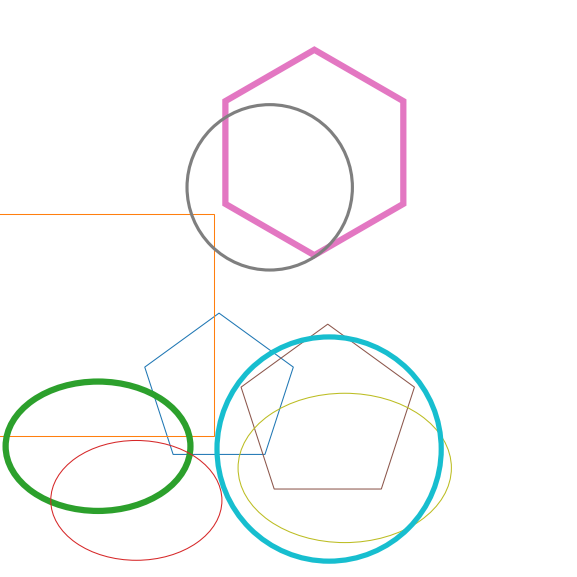[{"shape": "pentagon", "thickness": 0.5, "radius": 0.68, "center": [0.379, 0.322]}, {"shape": "square", "thickness": 0.5, "radius": 0.96, "center": [0.178, 0.436]}, {"shape": "oval", "thickness": 3, "radius": 0.8, "center": [0.17, 0.226]}, {"shape": "oval", "thickness": 0.5, "radius": 0.74, "center": [0.236, 0.133]}, {"shape": "pentagon", "thickness": 0.5, "radius": 0.79, "center": [0.568, 0.28]}, {"shape": "hexagon", "thickness": 3, "radius": 0.89, "center": [0.544, 0.735]}, {"shape": "circle", "thickness": 1.5, "radius": 0.72, "center": [0.467, 0.675]}, {"shape": "oval", "thickness": 0.5, "radius": 0.92, "center": [0.597, 0.189]}, {"shape": "circle", "thickness": 2.5, "radius": 0.97, "center": [0.57, 0.222]}]